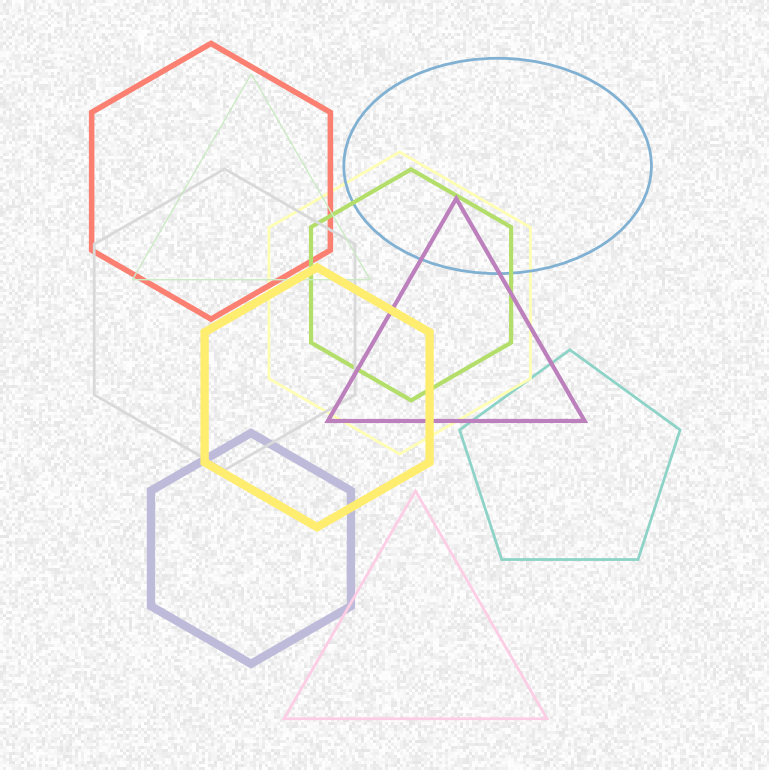[{"shape": "pentagon", "thickness": 1, "radius": 0.75, "center": [0.74, 0.395]}, {"shape": "hexagon", "thickness": 1, "radius": 0.98, "center": [0.519, 0.606]}, {"shape": "hexagon", "thickness": 3, "radius": 0.75, "center": [0.326, 0.288]}, {"shape": "hexagon", "thickness": 2, "radius": 0.89, "center": [0.274, 0.765]}, {"shape": "oval", "thickness": 1, "radius": 1.0, "center": [0.646, 0.784]}, {"shape": "hexagon", "thickness": 1.5, "radius": 0.75, "center": [0.534, 0.63]}, {"shape": "triangle", "thickness": 1, "radius": 0.99, "center": [0.54, 0.165]}, {"shape": "hexagon", "thickness": 1, "radius": 0.98, "center": [0.292, 0.585]}, {"shape": "triangle", "thickness": 1.5, "radius": 0.96, "center": [0.593, 0.55]}, {"shape": "triangle", "thickness": 0.5, "radius": 0.89, "center": [0.326, 0.726]}, {"shape": "hexagon", "thickness": 3, "radius": 0.84, "center": [0.412, 0.484]}]